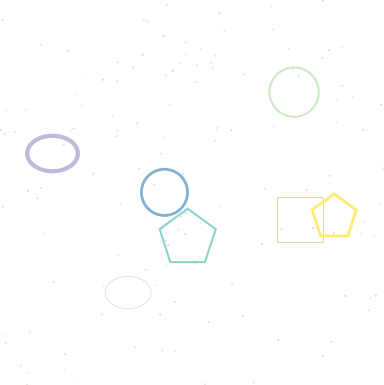[{"shape": "pentagon", "thickness": 1.5, "radius": 0.38, "center": [0.487, 0.381]}, {"shape": "oval", "thickness": 3, "radius": 0.33, "center": [0.136, 0.601]}, {"shape": "circle", "thickness": 2, "radius": 0.3, "center": [0.427, 0.5]}, {"shape": "square", "thickness": 0.5, "radius": 0.3, "center": [0.779, 0.43]}, {"shape": "oval", "thickness": 0.5, "radius": 0.3, "center": [0.333, 0.24]}, {"shape": "circle", "thickness": 1.5, "radius": 0.32, "center": [0.764, 0.761]}, {"shape": "pentagon", "thickness": 2, "radius": 0.3, "center": [0.868, 0.436]}]